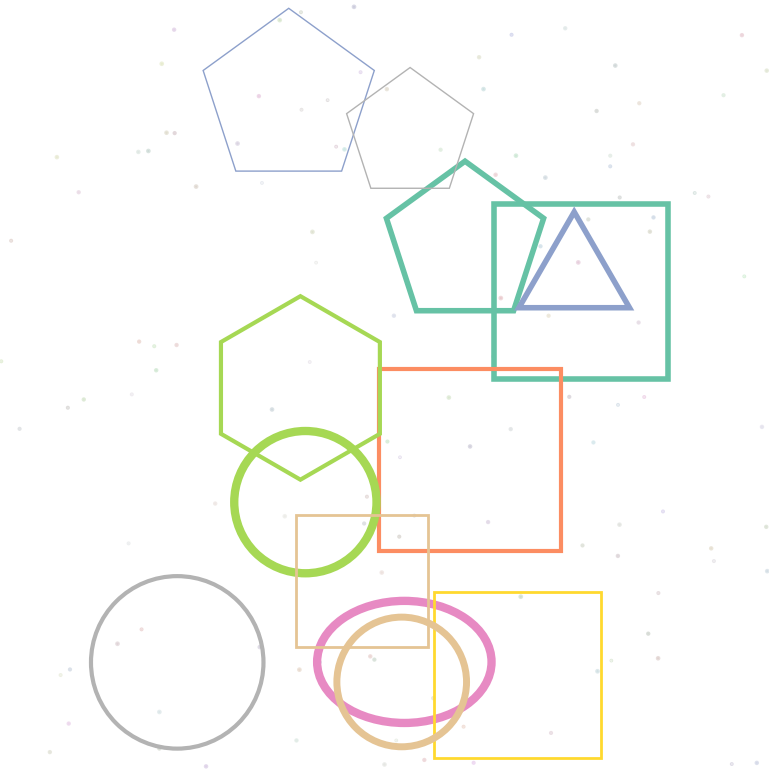[{"shape": "square", "thickness": 2, "radius": 0.57, "center": [0.755, 0.621]}, {"shape": "pentagon", "thickness": 2, "radius": 0.54, "center": [0.604, 0.683]}, {"shape": "square", "thickness": 1.5, "radius": 0.59, "center": [0.61, 0.403]}, {"shape": "triangle", "thickness": 2, "radius": 0.41, "center": [0.746, 0.642]}, {"shape": "pentagon", "thickness": 0.5, "radius": 0.58, "center": [0.375, 0.872]}, {"shape": "oval", "thickness": 3, "radius": 0.57, "center": [0.525, 0.14]}, {"shape": "circle", "thickness": 3, "radius": 0.46, "center": [0.397, 0.348]}, {"shape": "hexagon", "thickness": 1.5, "radius": 0.6, "center": [0.39, 0.496]}, {"shape": "square", "thickness": 1, "radius": 0.54, "center": [0.672, 0.123]}, {"shape": "square", "thickness": 1, "radius": 0.43, "center": [0.47, 0.245]}, {"shape": "circle", "thickness": 2.5, "radius": 0.42, "center": [0.522, 0.114]}, {"shape": "circle", "thickness": 1.5, "radius": 0.56, "center": [0.23, 0.14]}, {"shape": "pentagon", "thickness": 0.5, "radius": 0.43, "center": [0.533, 0.826]}]